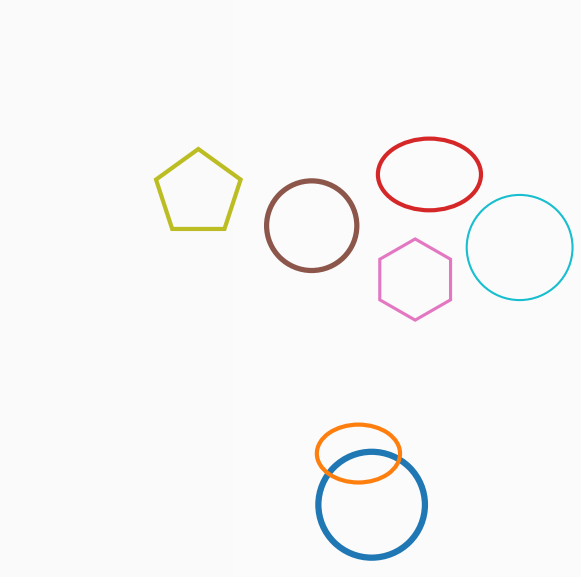[{"shape": "circle", "thickness": 3, "radius": 0.46, "center": [0.639, 0.125]}, {"shape": "oval", "thickness": 2, "radius": 0.36, "center": [0.617, 0.214]}, {"shape": "oval", "thickness": 2, "radius": 0.44, "center": [0.739, 0.697]}, {"shape": "circle", "thickness": 2.5, "radius": 0.39, "center": [0.536, 0.608]}, {"shape": "hexagon", "thickness": 1.5, "radius": 0.35, "center": [0.714, 0.515]}, {"shape": "pentagon", "thickness": 2, "radius": 0.38, "center": [0.341, 0.665]}, {"shape": "circle", "thickness": 1, "radius": 0.46, "center": [0.894, 0.571]}]